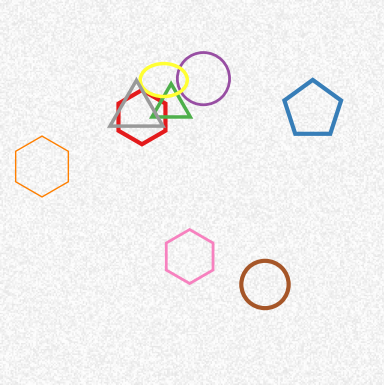[{"shape": "hexagon", "thickness": 3, "radius": 0.35, "center": [0.369, 0.696]}, {"shape": "pentagon", "thickness": 3, "radius": 0.39, "center": [0.812, 0.715]}, {"shape": "triangle", "thickness": 2.5, "radius": 0.29, "center": [0.445, 0.725]}, {"shape": "circle", "thickness": 2, "radius": 0.34, "center": [0.528, 0.796]}, {"shape": "hexagon", "thickness": 1, "radius": 0.39, "center": [0.109, 0.567]}, {"shape": "oval", "thickness": 2.5, "radius": 0.31, "center": [0.425, 0.792]}, {"shape": "circle", "thickness": 3, "radius": 0.31, "center": [0.688, 0.261]}, {"shape": "hexagon", "thickness": 2, "radius": 0.35, "center": [0.493, 0.334]}, {"shape": "triangle", "thickness": 2.5, "radius": 0.4, "center": [0.354, 0.712]}]